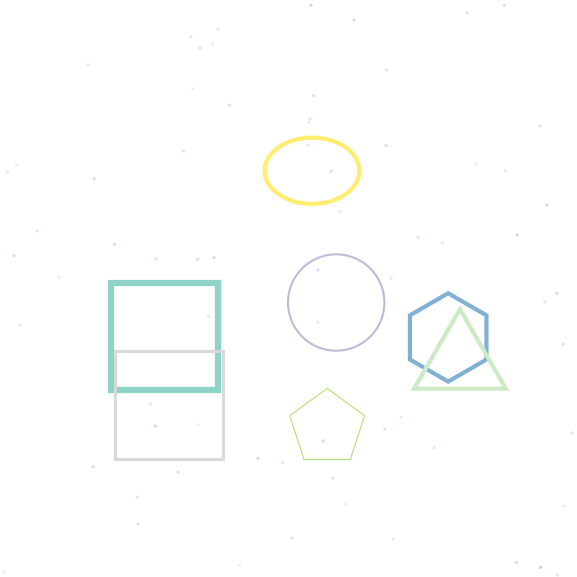[{"shape": "square", "thickness": 3, "radius": 0.46, "center": [0.285, 0.416]}, {"shape": "circle", "thickness": 1, "radius": 0.42, "center": [0.582, 0.475]}, {"shape": "hexagon", "thickness": 2, "radius": 0.38, "center": [0.776, 0.415]}, {"shape": "pentagon", "thickness": 0.5, "radius": 0.34, "center": [0.566, 0.258]}, {"shape": "square", "thickness": 1.5, "radius": 0.47, "center": [0.293, 0.298]}, {"shape": "triangle", "thickness": 2, "radius": 0.46, "center": [0.796, 0.372]}, {"shape": "oval", "thickness": 2, "radius": 0.41, "center": [0.54, 0.703]}]